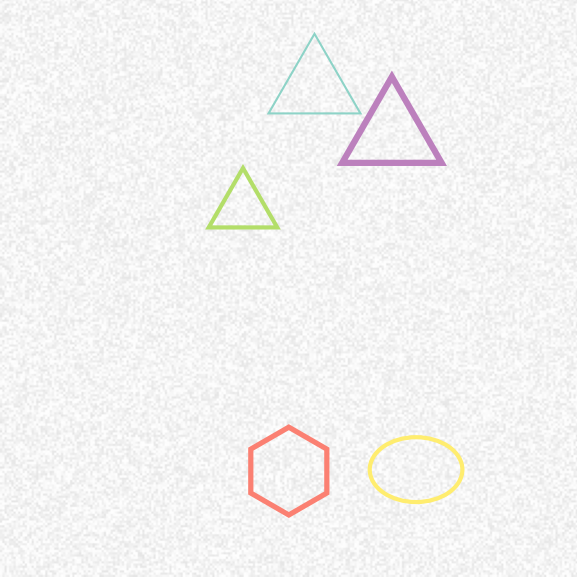[{"shape": "triangle", "thickness": 1, "radius": 0.46, "center": [0.545, 0.849]}, {"shape": "hexagon", "thickness": 2.5, "radius": 0.38, "center": [0.5, 0.183]}, {"shape": "triangle", "thickness": 2, "radius": 0.34, "center": [0.421, 0.64]}, {"shape": "triangle", "thickness": 3, "radius": 0.5, "center": [0.679, 0.767]}, {"shape": "oval", "thickness": 2, "radius": 0.4, "center": [0.72, 0.186]}]